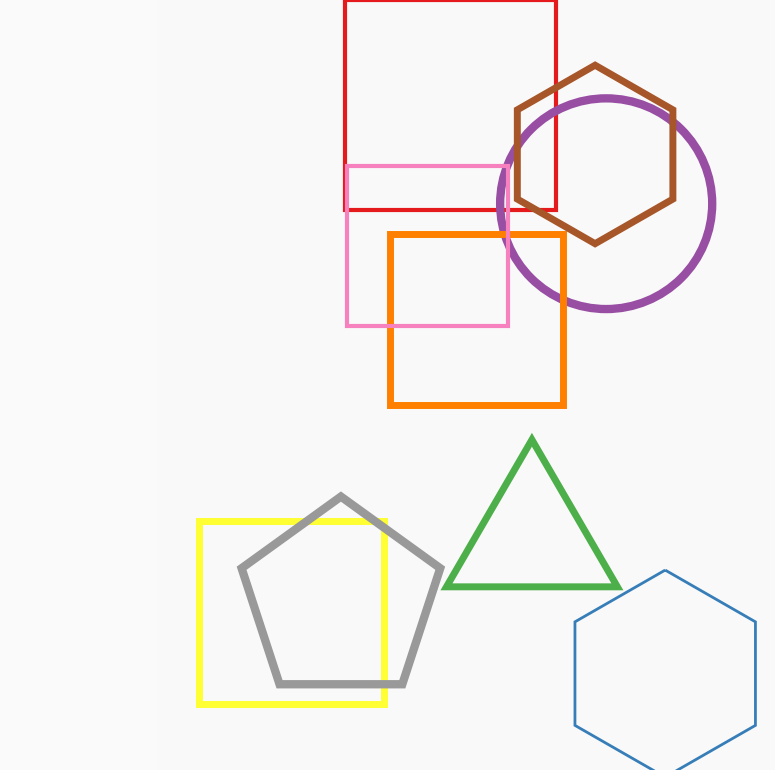[{"shape": "square", "thickness": 1.5, "radius": 0.68, "center": [0.581, 0.863]}, {"shape": "hexagon", "thickness": 1, "radius": 0.67, "center": [0.858, 0.125]}, {"shape": "triangle", "thickness": 2.5, "radius": 0.64, "center": [0.686, 0.302]}, {"shape": "circle", "thickness": 3, "radius": 0.68, "center": [0.782, 0.735]}, {"shape": "square", "thickness": 2.5, "radius": 0.56, "center": [0.615, 0.585]}, {"shape": "square", "thickness": 2.5, "radius": 0.6, "center": [0.376, 0.204]}, {"shape": "hexagon", "thickness": 2.5, "radius": 0.58, "center": [0.768, 0.799]}, {"shape": "square", "thickness": 1.5, "radius": 0.52, "center": [0.551, 0.68]}, {"shape": "pentagon", "thickness": 3, "radius": 0.67, "center": [0.44, 0.22]}]